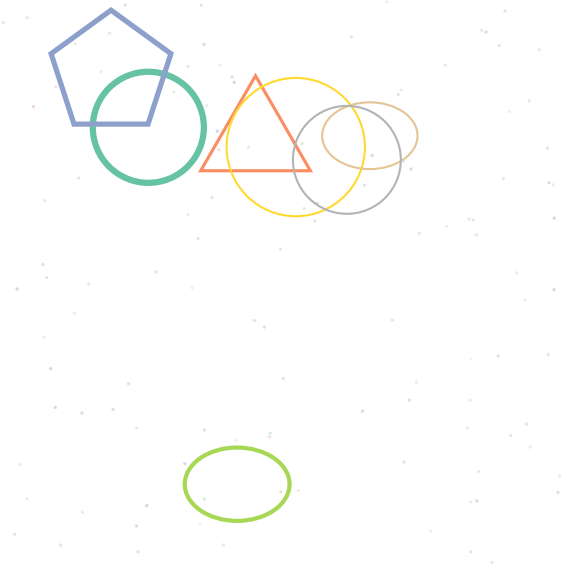[{"shape": "circle", "thickness": 3, "radius": 0.48, "center": [0.257, 0.779]}, {"shape": "triangle", "thickness": 1.5, "radius": 0.55, "center": [0.442, 0.758]}, {"shape": "pentagon", "thickness": 2.5, "radius": 0.55, "center": [0.192, 0.872]}, {"shape": "oval", "thickness": 2, "radius": 0.45, "center": [0.411, 0.161]}, {"shape": "circle", "thickness": 1, "radius": 0.6, "center": [0.512, 0.744]}, {"shape": "oval", "thickness": 1, "radius": 0.41, "center": [0.64, 0.764]}, {"shape": "circle", "thickness": 1, "radius": 0.47, "center": [0.601, 0.722]}]